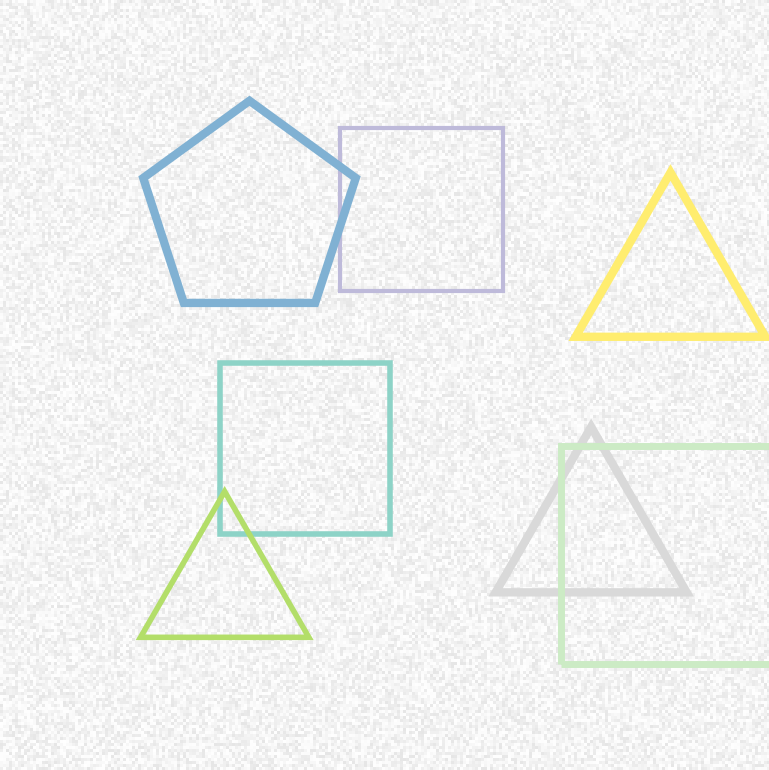[{"shape": "square", "thickness": 2, "radius": 0.55, "center": [0.396, 0.417]}, {"shape": "square", "thickness": 1.5, "radius": 0.53, "center": [0.547, 0.728]}, {"shape": "pentagon", "thickness": 3, "radius": 0.73, "center": [0.324, 0.724]}, {"shape": "triangle", "thickness": 2, "radius": 0.63, "center": [0.292, 0.235]}, {"shape": "triangle", "thickness": 3, "radius": 0.72, "center": [0.768, 0.302]}, {"shape": "square", "thickness": 2.5, "radius": 0.71, "center": [0.871, 0.279]}, {"shape": "triangle", "thickness": 3, "radius": 0.71, "center": [0.871, 0.634]}]